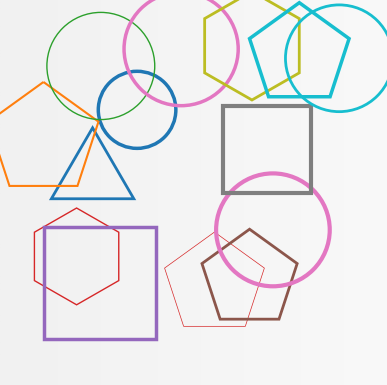[{"shape": "circle", "thickness": 2.5, "radius": 0.5, "center": [0.354, 0.715]}, {"shape": "triangle", "thickness": 2, "radius": 0.61, "center": [0.239, 0.545]}, {"shape": "pentagon", "thickness": 1.5, "radius": 0.75, "center": [0.112, 0.638]}, {"shape": "circle", "thickness": 1, "radius": 0.7, "center": [0.26, 0.829]}, {"shape": "pentagon", "thickness": 0.5, "radius": 0.68, "center": [0.553, 0.262]}, {"shape": "hexagon", "thickness": 1, "radius": 0.63, "center": [0.198, 0.334]}, {"shape": "square", "thickness": 2.5, "radius": 0.72, "center": [0.258, 0.265]}, {"shape": "pentagon", "thickness": 2, "radius": 0.65, "center": [0.644, 0.275]}, {"shape": "circle", "thickness": 2.5, "radius": 0.74, "center": [0.467, 0.873]}, {"shape": "circle", "thickness": 3, "radius": 0.73, "center": [0.704, 0.403]}, {"shape": "square", "thickness": 3, "radius": 0.57, "center": [0.69, 0.612]}, {"shape": "hexagon", "thickness": 2, "radius": 0.7, "center": [0.65, 0.881]}, {"shape": "circle", "thickness": 2, "radius": 0.69, "center": [0.875, 0.849]}, {"shape": "pentagon", "thickness": 2.5, "radius": 0.68, "center": [0.772, 0.858]}]